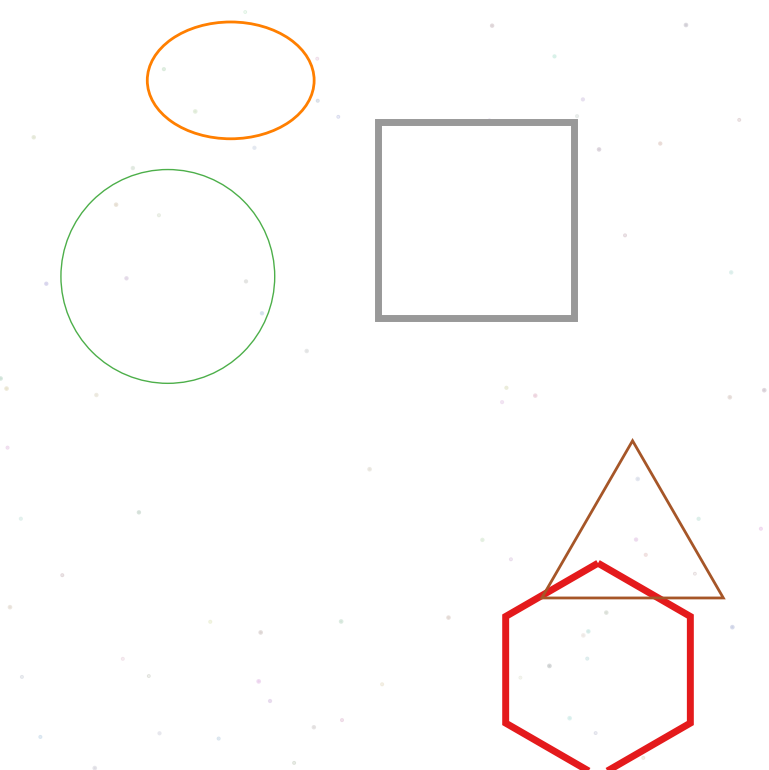[{"shape": "hexagon", "thickness": 2.5, "radius": 0.69, "center": [0.777, 0.13]}, {"shape": "circle", "thickness": 0.5, "radius": 0.69, "center": [0.218, 0.641]}, {"shape": "oval", "thickness": 1, "radius": 0.54, "center": [0.3, 0.896]}, {"shape": "triangle", "thickness": 1, "radius": 0.68, "center": [0.822, 0.291]}, {"shape": "square", "thickness": 2.5, "radius": 0.64, "center": [0.619, 0.714]}]